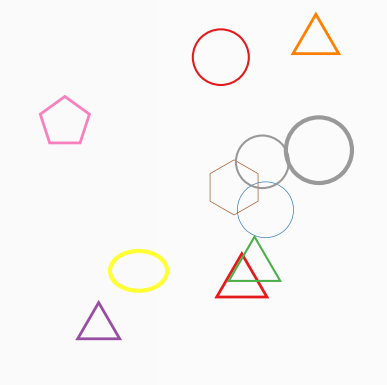[{"shape": "triangle", "thickness": 2, "radius": 0.37, "center": [0.624, 0.266]}, {"shape": "circle", "thickness": 1.5, "radius": 0.36, "center": [0.57, 0.851]}, {"shape": "circle", "thickness": 0.5, "radius": 0.36, "center": [0.685, 0.455]}, {"shape": "triangle", "thickness": 1.5, "radius": 0.38, "center": [0.657, 0.309]}, {"shape": "triangle", "thickness": 2, "radius": 0.31, "center": [0.255, 0.151]}, {"shape": "triangle", "thickness": 2, "radius": 0.34, "center": [0.815, 0.895]}, {"shape": "oval", "thickness": 3, "radius": 0.37, "center": [0.358, 0.296]}, {"shape": "hexagon", "thickness": 0.5, "radius": 0.36, "center": [0.604, 0.513]}, {"shape": "pentagon", "thickness": 2, "radius": 0.33, "center": [0.167, 0.683]}, {"shape": "circle", "thickness": 3, "radius": 0.43, "center": [0.823, 0.61]}, {"shape": "circle", "thickness": 1.5, "radius": 0.34, "center": [0.677, 0.58]}]